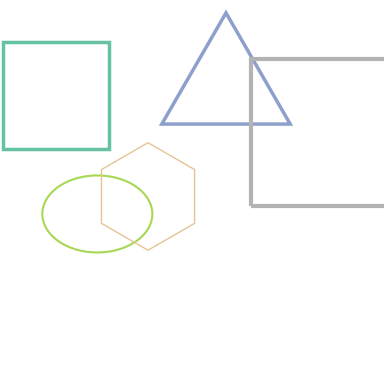[{"shape": "square", "thickness": 2.5, "radius": 0.69, "center": [0.146, 0.752]}, {"shape": "triangle", "thickness": 2.5, "radius": 0.96, "center": [0.587, 0.774]}, {"shape": "oval", "thickness": 1.5, "radius": 0.71, "center": [0.253, 0.444]}, {"shape": "hexagon", "thickness": 1, "radius": 0.7, "center": [0.384, 0.49]}, {"shape": "square", "thickness": 3, "radius": 0.95, "center": [0.842, 0.656]}]